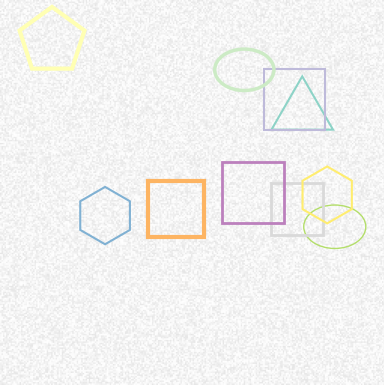[{"shape": "triangle", "thickness": 1.5, "radius": 0.46, "center": [0.785, 0.709]}, {"shape": "pentagon", "thickness": 3, "radius": 0.44, "center": [0.135, 0.893]}, {"shape": "square", "thickness": 1.5, "radius": 0.4, "center": [0.764, 0.741]}, {"shape": "hexagon", "thickness": 1.5, "radius": 0.37, "center": [0.273, 0.44]}, {"shape": "square", "thickness": 3, "radius": 0.37, "center": [0.458, 0.456]}, {"shape": "oval", "thickness": 1, "radius": 0.4, "center": [0.87, 0.411]}, {"shape": "square", "thickness": 2, "radius": 0.34, "center": [0.771, 0.457]}, {"shape": "square", "thickness": 2, "radius": 0.4, "center": [0.657, 0.5]}, {"shape": "oval", "thickness": 2.5, "radius": 0.38, "center": [0.635, 0.819]}, {"shape": "hexagon", "thickness": 1.5, "radius": 0.37, "center": [0.85, 0.494]}]